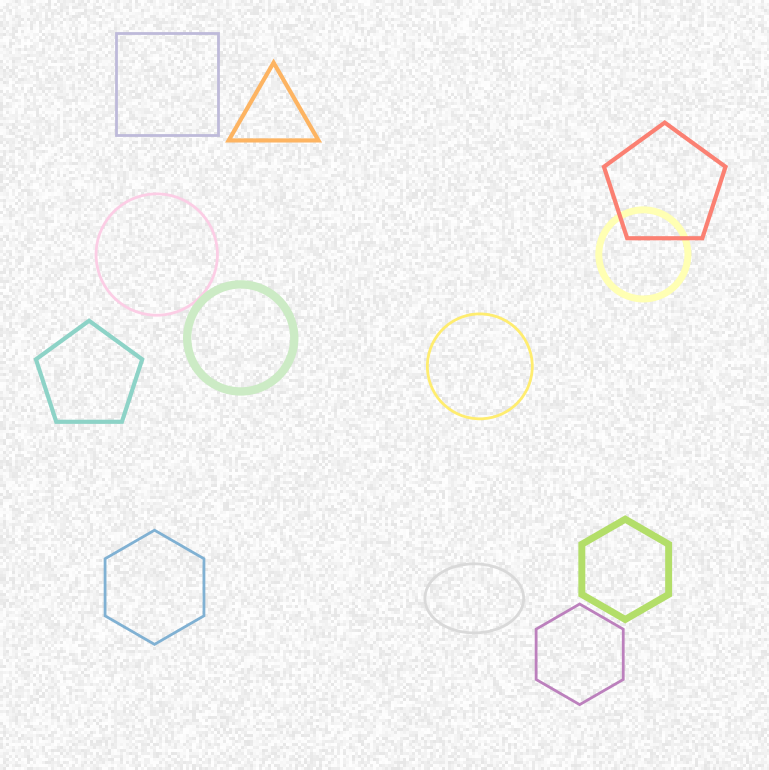[{"shape": "pentagon", "thickness": 1.5, "radius": 0.36, "center": [0.116, 0.511]}, {"shape": "circle", "thickness": 2.5, "radius": 0.29, "center": [0.836, 0.67]}, {"shape": "square", "thickness": 1, "radius": 0.33, "center": [0.217, 0.891]}, {"shape": "pentagon", "thickness": 1.5, "radius": 0.42, "center": [0.863, 0.758]}, {"shape": "hexagon", "thickness": 1, "radius": 0.37, "center": [0.201, 0.237]}, {"shape": "triangle", "thickness": 1.5, "radius": 0.34, "center": [0.355, 0.851]}, {"shape": "hexagon", "thickness": 2.5, "radius": 0.33, "center": [0.812, 0.261]}, {"shape": "circle", "thickness": 1, "radius": 0.39, "center": [0.204, 0.669]}, {"shape": "oval", "thickness": 1, "radius": 0.32, "center": [0.616, 0.223]}, {"shape": "hexagon", "thickness": 1, "radius": 0.33, "center": [0.753, 0.15]}, {"shape": "circle", "thickness": 3, "radius": 0.35, "center": [0.313, 0.561]}, {"shape": "circle", "thickness": 1, "radius": 0.34, "center": [0.623, 0.524]}]